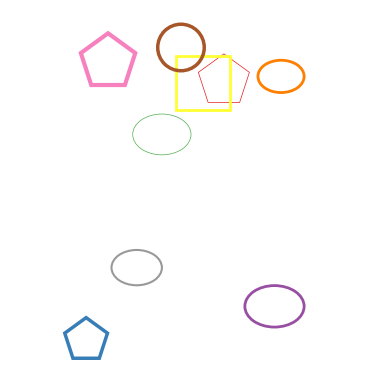[{"shape": "pentagon", "thickness": 0.5, "radius": 0.35, "center": [0.581, 0.79]}, {"shape": "pentagon", "thickness": 2.5, "radius": 0.29, "center": [0.224, 0.117]}, {"shape": "oval", "thickness": 0.5, "radius": 0.38, "center": [0.42, 0.651]}, {"shape": "oval", "thickness": 2, "radius": 0.38, "center": [0.713, 0.204]}, {"shape": "oval", "thickness": 2, "radius": 0.3, "center": [0.73, 0.802]}, {"shape": "square", "thickness": 2, "radius": 0.35, "center": [0.527, 0.785]}, {"shape": "circle", "thickness": 2.5, "radius": 0.3, "center": [0.47, 0.877]}, {"shape": "pentagon", "thickness": 3, "radius": 0.37, "center": [0.281, 0.839]}, {"shape": "oval", "thickness": 1.5, "radius": 0.33, "center": [0.355, 0.305]}]